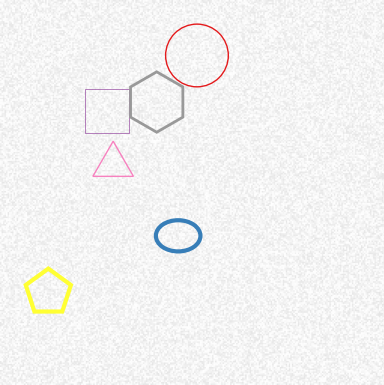[{"shape": "circle", "thickness": 1, "radius": 0.41, "center": [0.512, 0.856]}, {"shape": "oval", "thickness": 3, "radius": 0.29, "center": [0.463, 0.387]}, {"shape": "square", "thickness": 0.5, "radius": 0.29, "center": [0.277, 0.712]}, {"shape": "pentagon", "thickness": 3, "radius": 0.31, "center": [0.126, 0.241]}, {"shape": "triangle", "thickness": 1, "radius": 0.3, "center": [0.294, 0.572]}, {"shape": "hexagon", "thickness": 2, "radius": 0.39, "center": [0.407, 0.735]}]